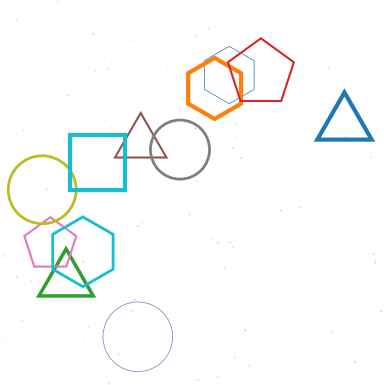[{"shape": "hexagon", "thickness": 0.5, "radius": 0.37, "center": [0.595, 0.805]}, {"shape": "triangle", "thickness": 3, "radius": 0.41, "center": [0.895, 0.678]}, {"shape": "hexagon", "thickness": 3, "radius": 0.4, "center": [0.557, 0.77]}, {"shape": "triangle", "thickness": 2.5, "radius": 0.41, "center": [0.172, 0.272]}, {"shape": "pentagon", "thickness": 1.5, "radius": 0.45, "center": [0.678, 0.811]}, {"shape": "circle", "thickness": 0.5, "radius": 0.45, "center": [0.358, 0.125]}, {"shape": "triangle", "thickness": 1.5, "radius": 0.39, "center": [0.365, 0.629]}, {"shape": "pentagon", "thickness": 1.5, "radius": 0.35, "center": [0.131, 0.365]}, {"shape": "circle", "thickness": 2, "radius": 0.38, "center": [0.468, 0.611]}, {"shape": "circle", "thickness": 2, "radius": 0.44, "center": [0.11, 0.507]}, {"shape": "square", "thickness": 3, "radius": 0.36, "center": [0.254, 0.578]}, {"shape": "hexagon", "thickness": 2, "radius": 0.45, "center": [0.215, 0.346]}]